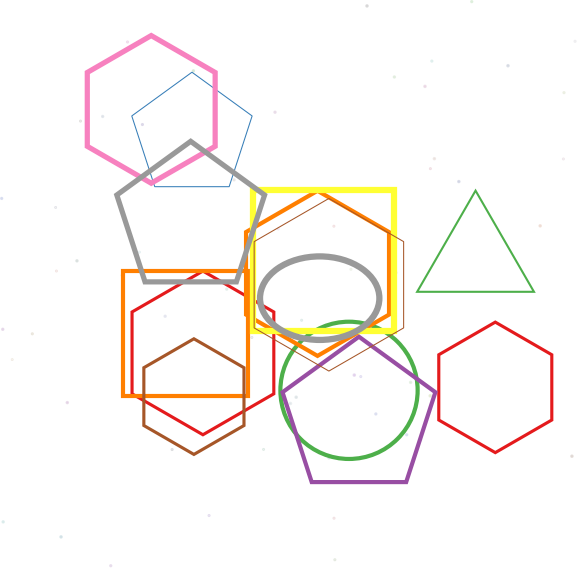[{"shape": "hexagon", "thickness": 1.5, "radius": 0.56, "center": [0.858, 0.328]}, {"shape": "hexagon", "thickness": 1.5, "radius": 0.71, "center": [0.351, 0.388]}, {"shape": "pentagon", "thickness": 0.5, "radius": 0.55, "center": [0.332, 0.765]}, {"shape": "circle", "thickness": 2, "radius": 0.59, "center": [0.604, 0.323]}, {"shape": "triangle", "thickness": 1, "radius": 0.58, "center": [0.823, 0.552]}, {"shape": "pentagon", "thickness": 2, "radius": 0.7, "center": [0.622, 0.277]}, {"shape": "square", "thickness": 2, "radius": 0.54, "center": [0.321, 0.422]}, {"shape": "hexagon", "thickness": 2, "radius": 0.71, "center": [0.55, 0.526]}, {"shape": "square", "thickness": 3, "radius": 0.61, "center": [0.56, 0.548]}, {"shape": "hexagon", "thickness": 0.5, "radius": 0.75, "center": [0.57, 0.506]}, {"shape": "hexagon", "thickness": 1.5, "radius": 0.5, "center": [0.336, 0.312]}, {"shape": "hexagon", "thickness": 2.5, "radius": 0.64, "center": [0.262, 0.81]}, {"shape": "oval", "thickness": 3, "radius": 0.52, "center": [0.554, 0.483]}, {"shape": "pentagon", "thickness": 2.5, "radius": 0.67, "center": [0.33, 0.62]}]